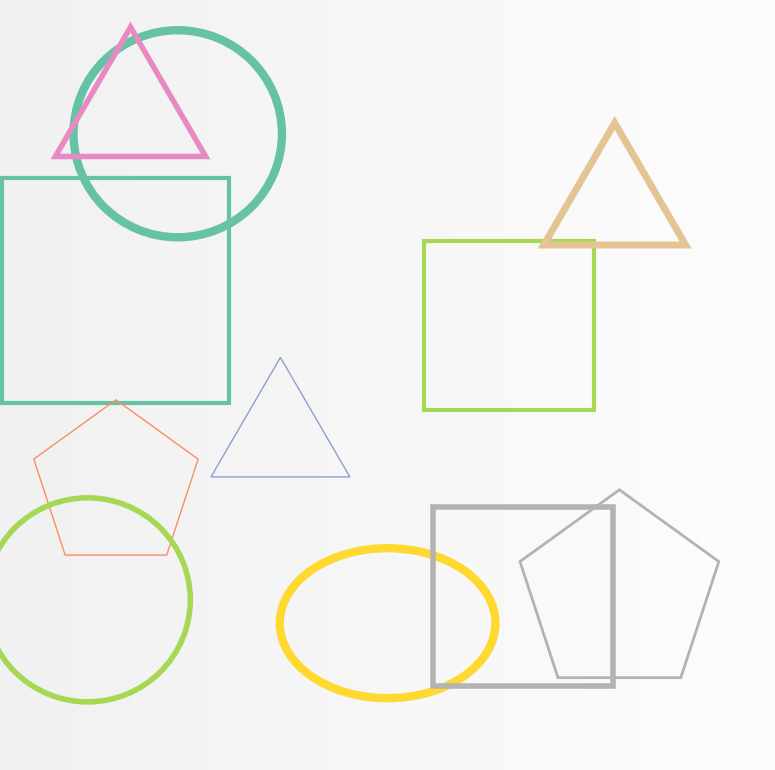[{"shape": "square", "thickness": 1.5, "radius": 0.73, "center": [0.149, 0.622]}, {"shape": "circle", "thickness": 3, "radius": 0.67, "center": [0.229, 0.826]}, {"shape": "pentagon", "thickness": 0.5, "radius": 0.56, "center": [0.15, 0.369]}, {"shape": "triangle", "thickness": 0.5, "radius": 0.52, "center": [0.362, 0.432]}, {"shape": "triangle", "thickness": 2, "radius": 0.56, "center": [0.168, 0.853]}, {"shape": "circle", "thickness": 2, "radius": 0.66, "center": [0.113, 0.221]}, {"shape": "square", "thickness": 1.5, "radius": 0.55, "center": [0.657, 0.577]}, {"shape": "oval", "thickness": 3, "radius": 0.7, "center": [0.5, 0.191]}, {"shape": "triangle", "thickness": 2.5, "radius": 0.53, "center": [0.793, 0.735]}, {"shape": "square", "thickness": 2, "radius": 0.58, "center": [0.675, 0.225]}, {"shape": "pentagon", "thickness": 1, "radius": 0.67, "center": [0.799, 0.229]}]